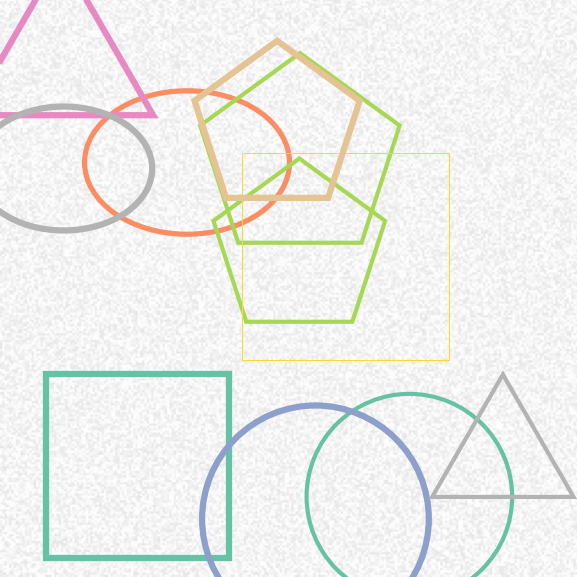[{"shape": "square", "thickness": 3, "radius": 0.79, "center": [0.238, 0.192]}, {"shape": "circle", "thickness": 2, "radius": 0.89, "center": [0.709, 0.139]}, {"shape": "oval", "thickness": 2.5, "radius": 0.89, "center": [0.324, 0.718]}, {"shape": "circle", "thickness": 3, "radius": 0.98, "center": [0.546, 0.101]}, {"shape": "triangle", "thickness": 3, "radius": 0.92, "center": [0.106, 0.892]}, {"shape": "pentagon", "thickness": 2, "radius": 0.91, "center": [0.519, 0.726]}, {"shape": "pentagon", "thickness": 2, "radius": 0.78, "center": [0.518, 0.568]}, {"shape": "square", "thickness": 0.5, "radius": 0.89, "center": [0.599, 0.554]}, {"shape": "pentagon", "thickness": 3, "radius": 0.75, "center": [0.48, 0.778]}, {"shape": "triangle", "thickness": 2, "radius": 0.71, "center": [0.871, 0.209]}, {"shape": "oval", "thickness": 3, "radius": 0.77, "center": [0.11, 0.707]}]